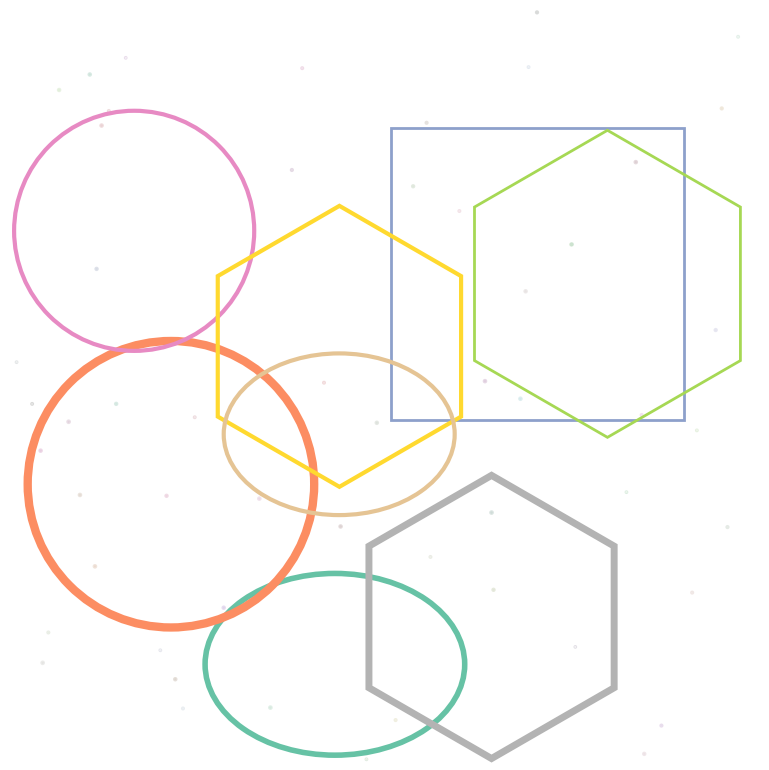[{"shape": "oval", "thickness": 2, "radius": 0.84, "center": [0.435, 0.137]}, {"shape": "circle", "thickness": 3, "radius": 0.93, "center": [0.222, 0.371]}, {"shape": "square", "thickness": 1, "radius": 0.95, "center": [0.699, 0.644]}, {"shape": "circle", "thickness": 1.5, "radius": 0.78, "center": [0.174, 0.7]}, {"shape": "hexagon", "thickness": 1, "radius": 1.0, "center": [0.789, 0.631]}, {"shape": "hexagon", "thickness": 1.5, "radius": 0.91, "center": [0.441, 0.55]}, {"shape": "oval", "thickness": 1.5, "radius": 0.75, "center": [0.441, 0.436]}, {"shape": "hexagon", "thickness": 2.5, "radius": 0.92, "center": [0.638, 0.199]}]